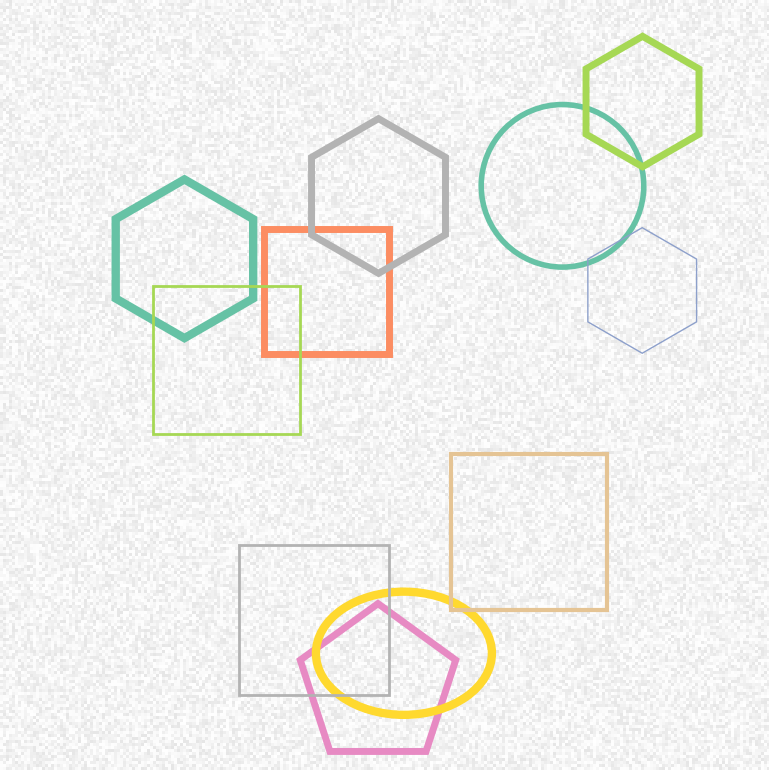[{"shape": "hexagon", "thickness": 3, "radius": 0.52, "center": [0.24, 0.664]}, {"shape": "circle", "thickness": 2, "radius": 0.53, "center": [0.731, 0.759]}, {"shape": "square", "thickness": 2.5, "radius": 0.41, "center": [0.424, 0.622]}, {"shape": "hexagon", "thickness": 0.5, "radius": 0.41, "center": [0.834, 0.623]}, {"shape": "pentagon", "thickness": 2.5, "radius": 0.53, "center": [0.491, 0.11]}, {"shape": "square", "thickness": 1, "radius": 0.48, "center": [0.294, 0.532]}, {"shape": "hexagon", "thickness": 2.5, "radius": 0.42, "center": [0.834, 0.868]}, {"shape": "oval", "thickness": 3, "radius": 0.57, "center": [0.525, 0.152]}, {"shape": "square", "thickness": 1.5, "radius": 0.51, "center": [0.687, 0.309]}, {"shape": "square", "thickness": 1, "radius": 0.49, "center": [0.408, 0.195]}, {"shape": "hexagon", "thickness": 2.5, "radius": 0.5, "center": [0.492, 0.745]}]